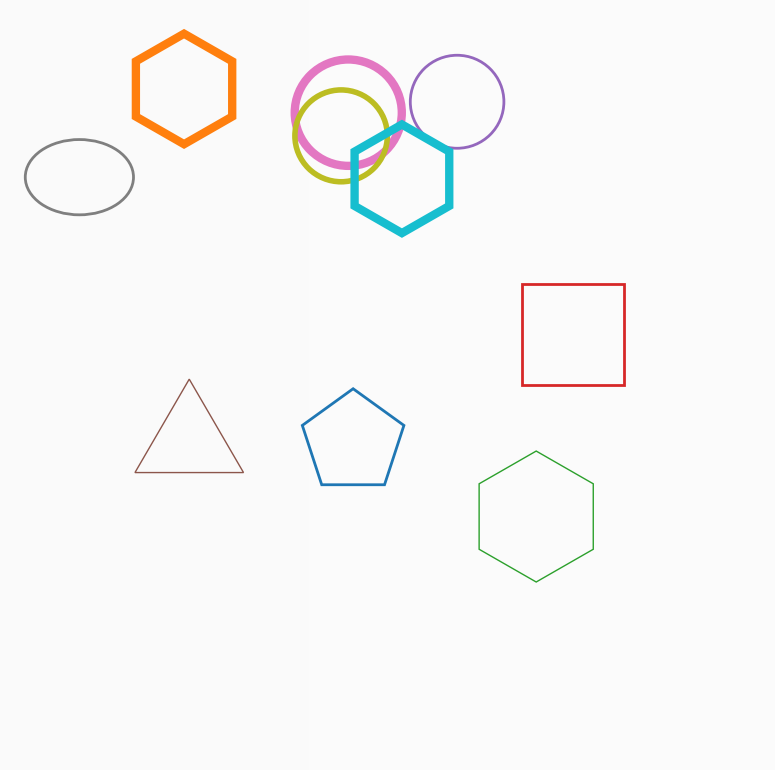[{"shape": "pentagon", "thickness": 1, "radius": 0.34, "center": [0.456, 0.426]}, {"shape": "hexagon", "thickness": 3, "radius": 0.36, "center": [0.237, 0.884]}, {"shape": "hexagon", "thickness": 0.5, "radius": 0.43, "center": [0.692, 0.329]}, {"shape": "square", "thickness": 1, "radius": 0.33, "center": [0.739, 0.565]}, {"shape": "circle", "thickness": 1, "radius": 0.3, "center": [0.59, 0.868]}, {"shape": "triangle", "thickness": 0.5, "radius": 0.4, "center": [0.244, 0.427]}, {"shape": "circle", "thickness": 3, "radius": 0.35, "center": [0.449, 0.854]}, {"shape": "oval", "thickness": 1, "radius": 0.35, "center": [0.102, 0.77]}, {"shape": "circle", "thickness": 2, "radius": 0.3, "center": [0.44, 0.824]}, {"shape": "hexagon", "thickness": 3, "radius": 0.35, "center": [0.519, 0.768]}]